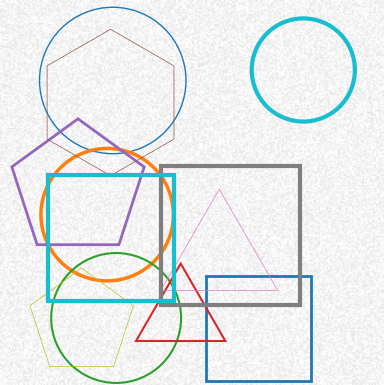[{"shape": "circle", "thickness": 1, "radius": 0.95, "center": [0.293, 0.791]}, {"shape": "square", "thickness": 2, "radius": 0.68, "center": [0.671, 0.147]}, {"shape": "circle", "thickness": 2.5, "radius": 0.86, "center": [0.278, 0.442]}, {"shape": "circle", "thickness": 1.5, "radius": 0.84, "center": [0.302, 0.174]}, {"shape": "triangle", "thickness": 1.5, "radius": 0.67, "center": [0.469, 0.181]}, {"shape": "pentagon", "thickness": 2, "radius": 0.9, "center": [0.203, 0.511]}, {"shape": "hexagon", "thickness": 0.5, "radius": 0.95, "center": [0.287, 0.734]}, {"shape": "triangle", "thickness": 0.5, "radius": 0.88, "center": [0.57, 0.333]}, {"shape": "square", "thickness": 3, "radius": 0.9, "center": [0.599, 0.389]}, {"shape": "pentagon", "thickness": 0.5, "radius": 0.71, "center": [0.212, 0.162]}, {"shape": "square", "thickness": 3, "radius": 0.82, "center": [0.287, 0.383]}, {"shape": "circle", "thickness": 3, "radius": 0.67, "center": [0.788, 0.818]}]